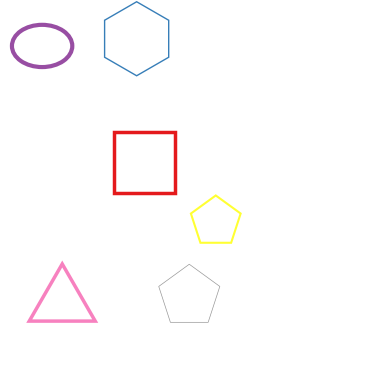[{"shape": "square", "thickness": 2.5, "radius": 0.4, "center": [0.374, 0.578]}, {"shape": "hexagon", "thickness": 1, "radius": 0.48, "center": [0.355, 0.899]}, {"shape": "oval", "thickness": 3, "radius": 0.39, "center": [0.109, 0.881]}, {"shape": "pentagon", "thickness": 1.5, "radius": 0.34, "center": [0.56, 0.424]}, {"shape": "triangle", "thickness": 2.5, "radius": 0.49, "center": [0.162, 0.215]}, {"shape": "pentagon", "thickness": 0.5, "radius": 0.42, "center": [0.492, 0.23]}]